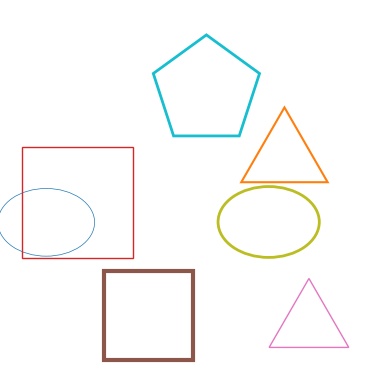[{"shape": "oval", "thickness": 0.5, "radius": 0.63, "center": [0.12, 0.423]}, {"shape": "triangle", "thickness": 1.5, "radius": 0.65, "center": [0.739, 0.591]}, {"shape": "square", "thickness": 1, "radius": 0.72, "center": [0.2, 0.474]}, {"shape": "square", "thickness": 3, "radius": 0.58, "center": [0.385, 0.181]}, {"shape": "triangle", "thickness": 1, "radius": 0.6, "center": [0.802, 0.157]}, {"shape": "oval", "thickness": 2, "radius": 0.66, "center": [0.698, 0.423]}, {"shape": "pentagon", "thickness": 2, "radius": 0.73, "center": [0.536, 0.764]}]